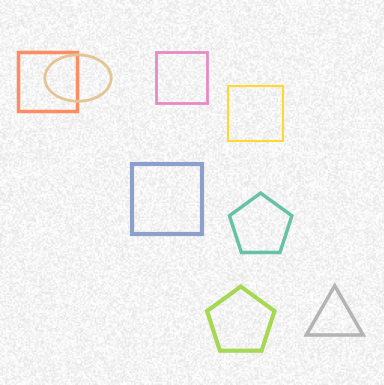[{"shape": "pentagon", "thickness": 2.5, "radius": 0.43, "center": [0.677, 0.413]}, {"shape": "square", "thickness": 2.5, "radius": 0.38, "center": [0.123, 0.789]}, {"shape": "square", "thickness": 3, "radius": 0.46, "center": [0.433, 0.484]}, {"shape": "square", "thickness": 2, "radius": 0.33, "center": [0.471, 0.798]}, {"shape": "pentagon", "thickness": 3, "radius": 0.46, "center": [0.625, 0.164]}, {"shape": "square", "thickness": 1.5, "radius": 0.36, "center": [0.664, 0.705]}, {"shape": "oval", "thickness": 2, "radius": 0.43, "center": [0.203, 0.797]}, {"shape": "triangle", "thickness": 2.5, "radius": 0.43, "center": [0.869, 0.172]}]